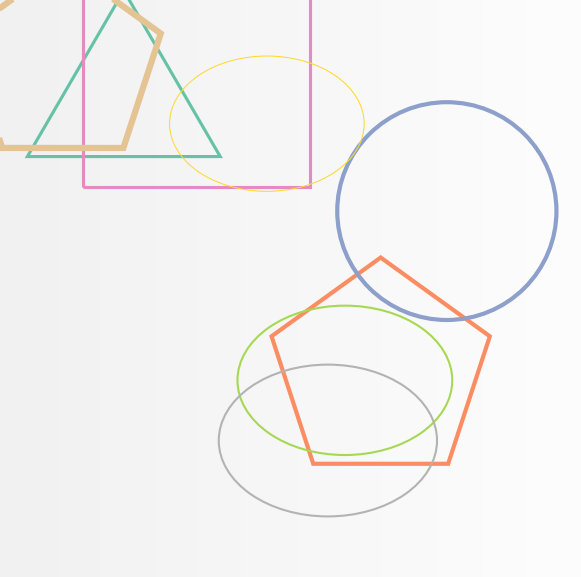[{"shape": "triangle", "thickness": 1.5, "radius": 0.96, "center": [0.213, 0.824]}, {"shape": "pentagon", "thickness": 2, "radius": 0.99, "center": [0.655, 0.356]}, {"shape": "circle", "thickness": 2, "radius": 0.94, "center": [0.769, 0.634]}, {"shape": "square", "thickness": 1.5, "radius": 0.97, "center": [0.338, 0.87]}, {"shape": "oval", "thickness": 1, "radius": 0.92, "center": [0.593, 0.341]}, {"shape": "oval", "thickness": 0.5, "radius": 0.84, "center": [0.459, 0.785]}, {"shape": "pentagon", "thickness": 3, "radius": 0.89, "center": [0.108, 0.886]}, {"shape": "oval", "thickness": 1, "radius": 0.94, "center": [0.564, 0.236]}]